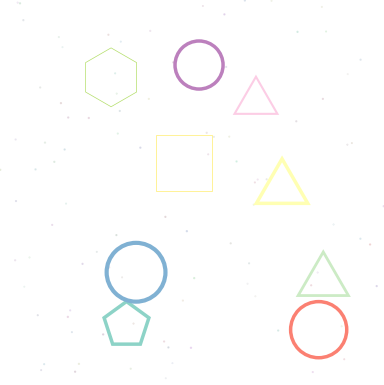[{"shape": "pentagon", "thickness": 2.5, "radius": 0.31, "center": [0.329, 0.156]}, {"shape": "triangle", "thickness": 2.5, "radius": 0.39, "center": [0.733, 0.51]}, {"shape": "circle", "thickness": 2.5, "radius": 0.36, "center": [0.828, 0.144]}, {"shape": "circle", "thickness": 3, "radius": 0.38, "center": [0.353, 0.293]}, {"shape": "hexagon", "thickness": 0.5, "radius": 0.38, "center": [0.289, 0.799]}, {"shape": "triangle", "thickness": 1.5, "radius": 0.32, "center": [0.665, 0.736]}, {"shape": "circle", "thickness": 2.5, "radius": 0.31, "center": [0.517, 0.831]}, {"shape": "triangle", "thickness": 2, "radius": 0.38, "center": [0.84, 0.27]}, {"shape": "square", "thickness": 0.5, "radius": 0.36, "center": [0.478, 0.576]}]